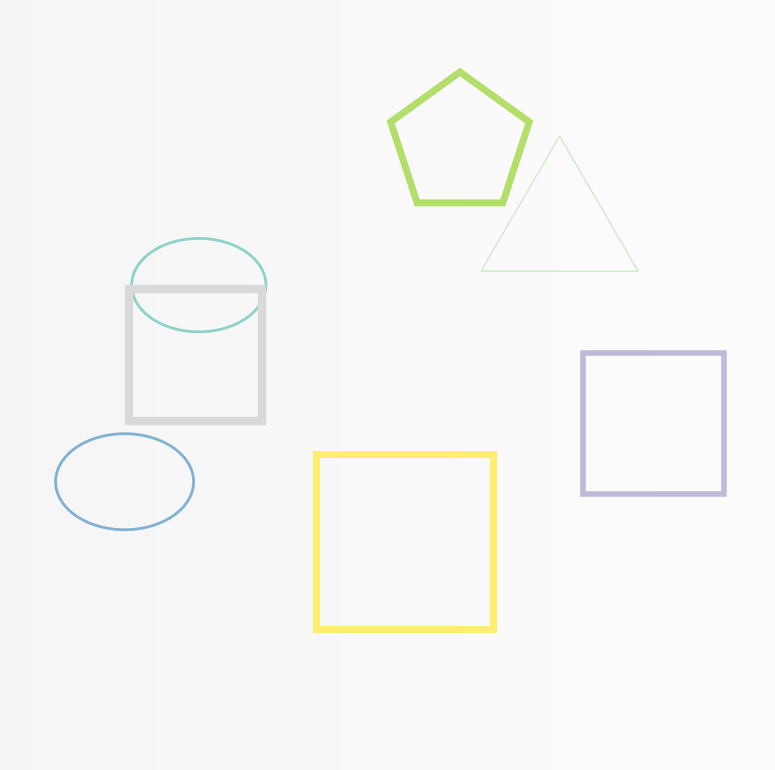[{"shape": "oval", "thickness": 1, "radius": 0.43, "center": [0.257, 0.63]}, {"shape": "square", "thickness": 2, "radius": 0.46, "center": [0.844, 0.45]}, {"shape": "oval", "thickness": 1, "radius": 0.45, "center": [0.161, 0.374]}, {"shape": "pentagon", "thickness": 2.5, "radius": 0.47, "center": [0.594, 0.813]}, {"shape": "square", "thickness": 3, "radius": 0.43, "center": [0.253, 0.539]}, {"shape": "triangle", "thickness": 0.5, "radius": 0.58, "center": [0.722, 0.706]}, {"shape": "square", "thickness": 2.5, "radius": 0.57, "center": [0.522, 0.297]}]